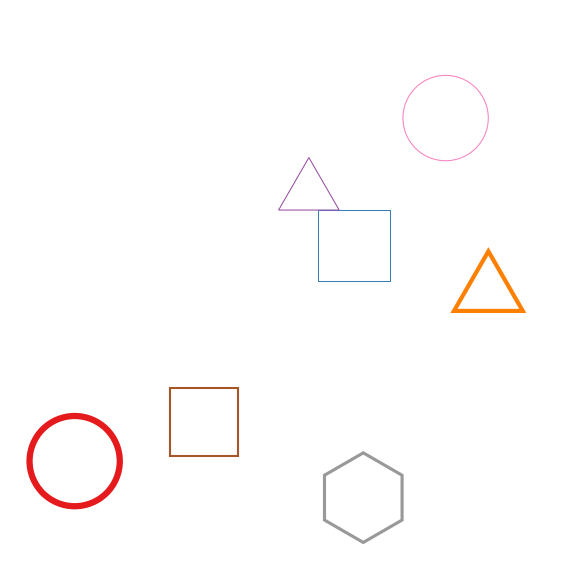[{"shape": "circle", "thickness": 3, "radius": 0.39, "center": [0.129, 0.201]}, {"shape": "square", "thickness": 0.5, "radius": 0.31, "center": [0.612, 0.574]}, {"shape": "triangle", "thickness": 0.5, "radius": 0.3, "center": [0.535, 0.666]}, {"shape": "triangle", "thickness": 2, "radius": 0.34, "center": [0.846, 0.495]}, {"shape": "square", "thickness": 1, "radius": 0.3, "center": [0.353, 0.268]}, {"shape": "circle", "thickness": 0.5, "radius": 0.37, "center": [0.772, 0.795]}, {"shape": "hexagon", "thickness": 1.5, "radius": 0.39, "center": [0.629, 0.137]}]